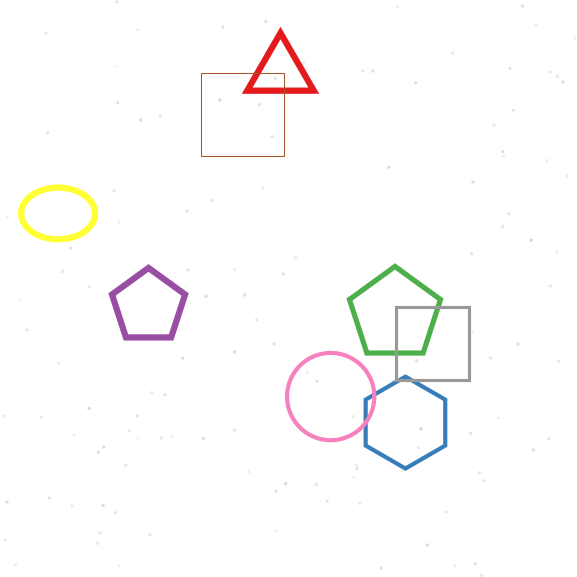[{"shape": "triangle", "thickness": 3, "radius": 0.33, "center": [0.486, 0.875]}, {"shape": "hexagon", "thickness": 2, "radius": 0.4, "center": [0.702, 0.267]}, {"shape": "pentagon", "thickness": 2.5, "radius": 0.41, "center": [0.684, 0.455]}, {"shape": "pentagon", "thickness": 3, "radius": 0.33, "center": [0.257, 0.469]}, {"shape": "oval", "thickness": 3, "radius": 0.32, "center": [0.101, 0.63]}, {"shape": "square", "thickness": 0.5, "radius": 0.36, "center": [0.42, 0.801]}, {"shape": "circle", "thickness": 2, "radius": 0.38, "center": [0.573, 0.312]}, {"shape": "square", "thickness": 1.5, "radius": 0.32, "center": [0.749, 0.405]}]